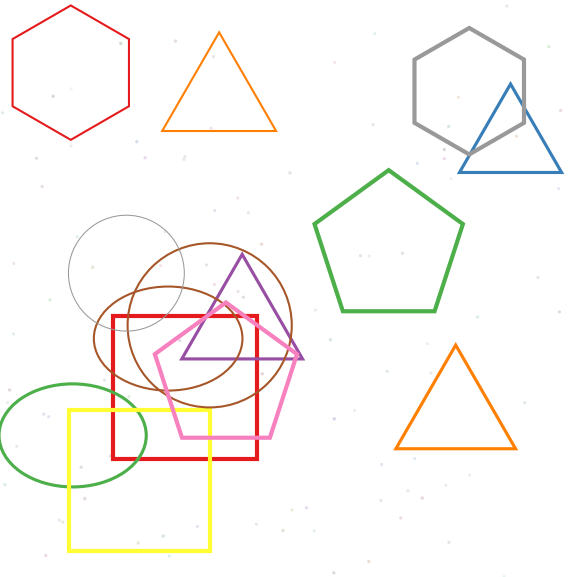[{"shape": "hexagon", "thickness": 1, "radius": 0.58, "center": [0.123, 0.873]}, {"shape": "square", "thickness": 2, "radius": 0.62, "center": [0.32, 0.328]}, {"shape": "triangle", "thickness": 1.5, "radius": 0.51, "center": [0.884, 0.752]}, {"shape": "oval", "thickness": 1.5, "radius": 0.64, "center": [0.126, 0.245]}, {"shape": "pentagon", "thickness": 2, "radius": 0.68, "center": [0.673, 0.569]}, {"shape": "triangle", "thickness": 1.5, "radius": 0.6, "center": [0.419, 0.438]}, {"shape": "triangle", "thickness": 1.5, "radius": 0.6, "center": [0.789, 0.282]}, {"shape": "triangle", "thickness": 1, "radius": 0.57, "center": [0.379, 0.829]}, {"shape": "square", "thickness": 2, "radius": 0.61, "center": [0.242, 0.167]}, {"shape": "circle", "thickness": 1, "radius": 0.71, "center": [0.363, 0.436]}, {"shape": "oval", "thickness": 1, "radius": 0.64, "center": [0.291, 0.413]}, {"shape": "pentagon", "thickness": 2, "radius": 0.65, "center": [0.391, 0.346]}, {"shape": "hexagon", "thickness": 2, "radius": 0.55, "center": [0.813, 0.841]}, {"shape": "circle", "thickness": 0.5, "radius": 0.5, "center": [0.219, 0.526]}]